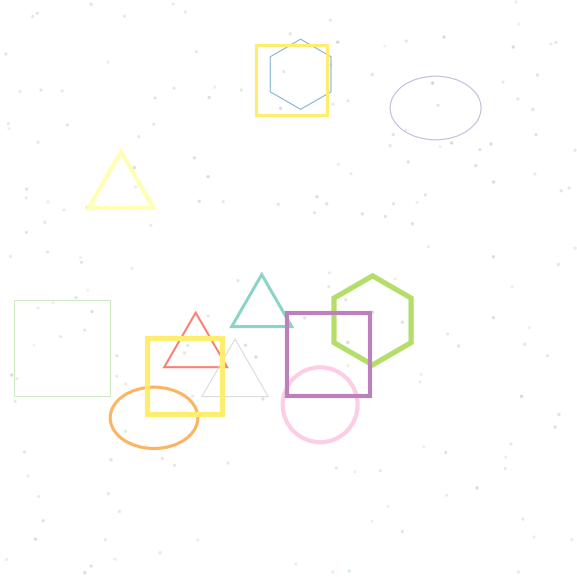[{"shape": "triangle", "thickness": 1.5, "radius": 0.3, "center": [0.453, 0.464]}, {"shape": "triangle", "thickness": 2, "radius": 0.32, "center": [0.21, 0.672]}, {"shape": "oval", "thickness": 0.5, "radius": 0.39, "center": [0.754, 0.812]}, {"shape": "triangle", "thickness": 1, "radius": 0.31, "center": [0.339, 0.395]}, {"shape": "hexagon", "thickness": 0.5, "radius": 0.3, "center": [0.521, 0.871]}, {"shape": "oval", "thickness": 1.5, "radius": 0.38, "center": [0.267, 0.276]}, {"shape": "hexagon", "thickness": 2.5, "radius": 0.39, "center": [0.645, 0.444]}, {"shape": "circle", "thickness": 2, "radius": 0.32, "center": [0.554, 0.298]}, {"shape": "triangle", "thickness": 0.5, "radius": 0.33, "center": [0.407, 0.346]}, {"shape": "square", "thickness": 2, "radius": 0.36, "center": [0.569, 0.385]}, {"shape": "square", "thickness": 0.5, "radius": 0.41, "center": [0.108, 0.396]}, {"shape": "square", "thickness": 2.5, "radius": 0.33, "center": [0.319, 0.348]}, {"shape": "square", "thickness": 1.5, "radius": 0.3, "center": [0.505, 0.86]}]